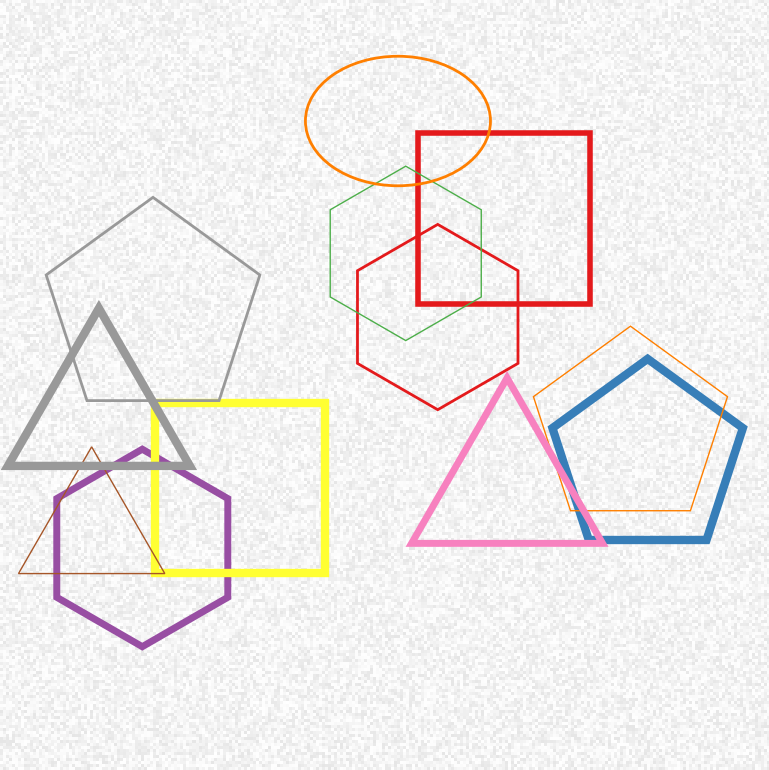[{"shape": "square", "thickness": 2, "radius": 0.56, "center": [0.655, 0.716]}, {"shape": "hexagon", "thickness": 1, "radius": 0.6, "center": [0.568, 0.588]}, {"shape": "pentagon", "thickness": 3, "radius": 0.65, "center": [0.841, 0.404]}, {"shape": "hexagon", "thickness": 0.5, "radius": 0.57, "center": [0.527, 0.671]}, {"shape": "hexagon", "thickness": 2.5, "radius": 0.64, "center": [0.185, 0.288]}, {"shape": "pentagon", "thickness": 0.5, "radius": 0.66, "center": [0.819, 0.444]}, {"shape": "oval", "thickness": 1, "radius": 0.6, "center": [0.517, 0.843]}, {"shape": "square", "thickness": 3, "radius": 0.55, "center": [0.311, 0.367]}, {"shape": "triangle", "thickness": 0.5, "radius": 0.55, "center": [0.119, 0.31]}, {"shape": "triangle", "thickness": 2.5, "radius": 0.72, "center": [0.659, 0.366]}, {"shape": "pentagon", "thickness": 1, "radius": 0.73, "center": [0.199, 0.598]}, {"shape": "triangle", "thickness": 3, "radius": 0.68, "center": [0.128, 0.463]}]